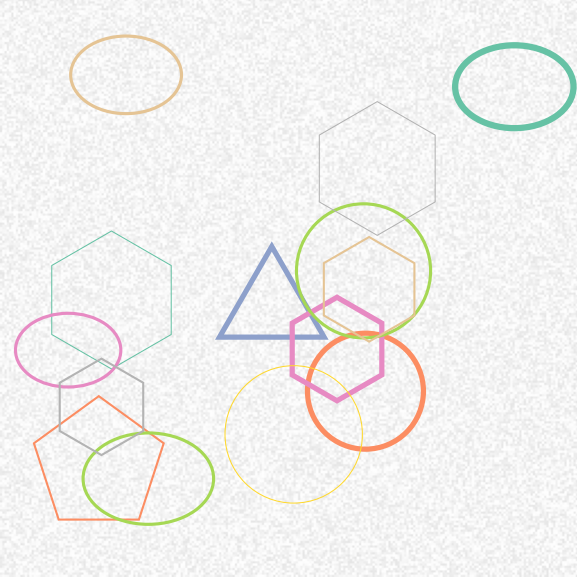[{"shape": "oval", "thickness": 3, "radius": 0.51, "center": [0.891, 0.849]}, {"shape": "hexagon", "thickness": 0.5, "radius": 0.6, "center": [0.193, 0.48]}, {"shape": "circle", "thickness": 2.5, "radius": 0.5, "center": [0.633, 0.322]}, {"shape": "pentagon", "thickness": 1, "radius": 0.59, "center": [0.171, 0.195]}, {"shape": "triangle", "thickness": 2.5, "radius": 0.52, "center": [0.471, 0.468]}, {"shape": "oval", "thickness": 1.5, "radius": 0.46, "center": [0.118, 0.393]}, {"shape": "hexagon", "thickness": 2.5, "radius": 0.45, "center": [0.584, 0.395]}, {"shape": "oval", "thickness": 1.5, "radius": 0.57, "center": [0.257, 0.17]}, {"shape": "circle", "thickness": 1.5, "radius": 0.58, "center": [0.63, 0.53]}, {"shape": "circle", "thickness": 0.5, "radius": 0.59, "center": [0.509, 0.247]}, {"shape": "hexagon", "thickness": 1, "radius": 0.45, "center": [0.639, 0.498]}, {"shape": "oval", "thickness": 1.5, "radius": 0.48, "center": [0.218, 0.87]}, {"shape": "hexagon", "thickness": 0.5, "radius": 0.58, "center": [0.653, 0.707]}, {"shape": "hexagon", "thickness": 1, "radius": 0.42, "center": [0.176, 0.295]}]